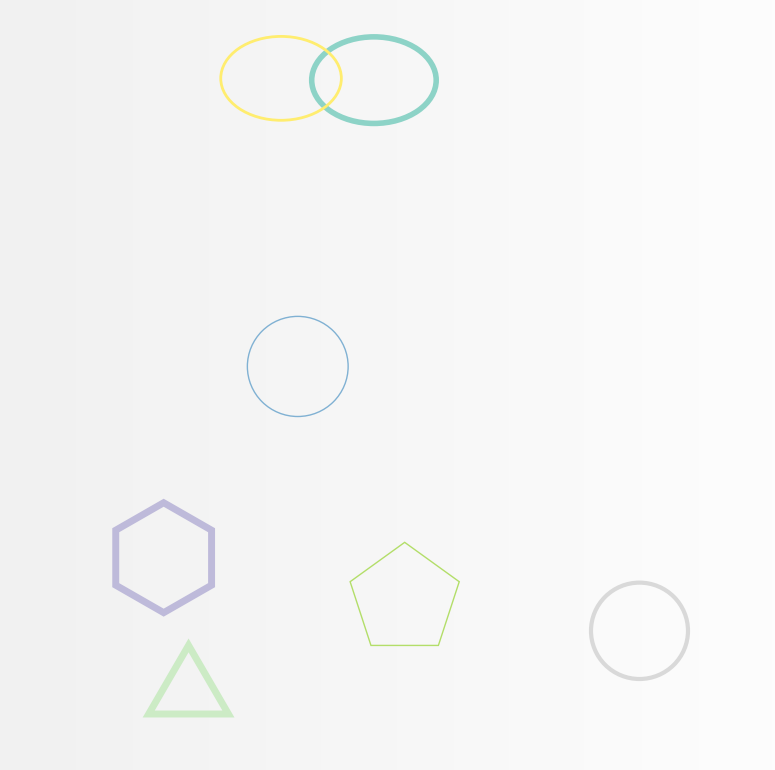[{"shape": "oval", "thickness": 2, "radius": 0.4, "center": [0.483, 0.896]}, {"shape": "hexagon", "thickness": 2.5, "radius": 0.36, "center": [0.211, 0.276]}, {"shape": "circle", "thickness": 0.5, "radius": 0.33, "center": [0.384, 0.524]}, {"shape": "pentagon", "thickness": 0.5, "radius": 0.37, "center": [0.522, 0.222]}, {"shape": "circle", "thickness": 1.5, "radius": 0.31, "center": [0.825, 0.181]}, {"shape": "triangle", "thickness": 2.5, "radius": 0.3, "center": [0.243, 0.102]}, {"shape": "oval", "thickness": 1, "radius": 0.39, "center": [0.363, 0.898]}]